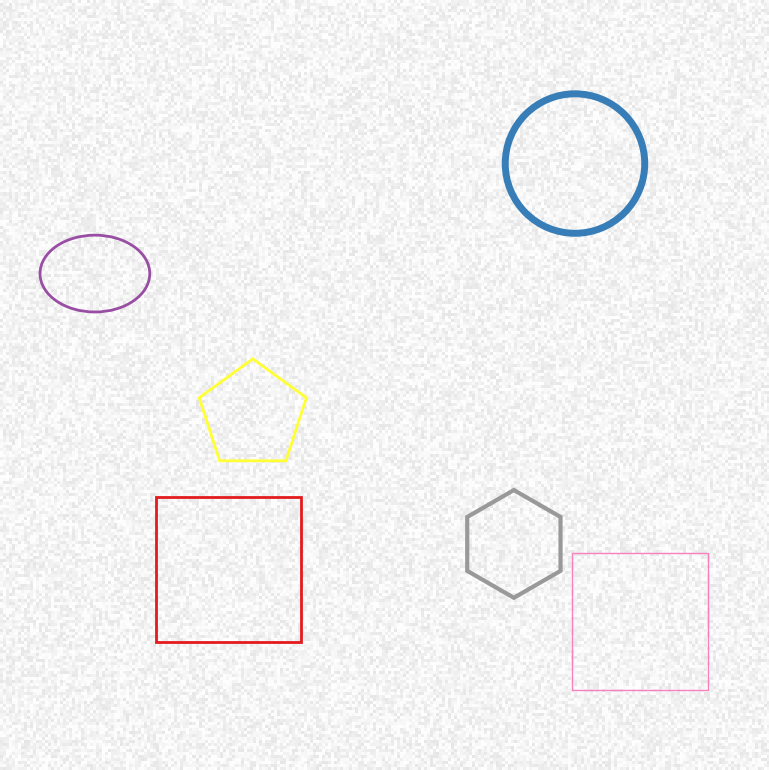[{"shape": "square", "thickness": 1, "radius": 0.47, "center": [0.296, 0.26]}, {"shape": "circle", "thickness": 2.5, "radius": 0.45, "center": [0.747, 0.788]}, {"shape": "oval", "thickness": 1, "radius": 0.36, "center": [0.123, 0.645]}, {"shape": "pentagon", "thickness": 1, "radius": 0.37, "center": [0.328, 0.461]}, {"shape": "square", "thickness": 0.5, "radius": 0.44, "center": [0.831, 0.193]}, {"shape": "hexagon", "thickness": 1.5, "radius": 0.35, "center": [0.667, 0.294]}]